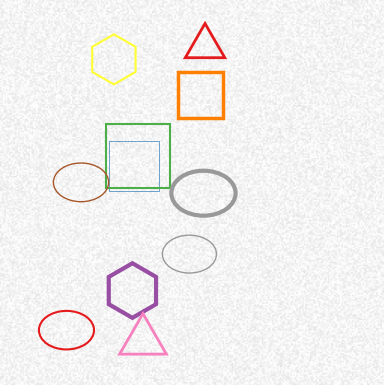[{"shape": "oval", "thickness": 1.5, "radius": 0.36, "center": [0.173, 0.142]}, {"shape": "triangle", "thickness": 2, "radius": 0.3, "center": [0.533, 0.88]}, {"shape": "square", "thickness": 0.5, "radius": 0.33, "center": [0.347, 0.569]}, {"shape": "square", "thickness": 1.5, "radius": 0.41, "center": [0.359, 0.595]}, {"shape": "hexagon", "thickness": 3, "radius": 0.35, "center": [0.344, 0.245]}, {"shape": "square", "thickness": 2.5, "radius": 0.3, "center": [0.521, 0.754]}, {"shape": "hexagon", "thickness": 1.5, "radius": 0.33, "center": [0.296, 0.846]}, {"shape": "oval", "thickness": 1, "radius": 0.36, "center": [0.21, 0.526]}, {"shape": "triangle", "thickness": 2, "radius": 0.35, "center": [0.371, 0.115]}, {"shape": "oval", "thickness": 3, "radius": 0.42, "center": [0.528, 0.498]}, {"shape": "oval", "thickness": 1, "radius": 0.35, "center": [0.492, 0.34]}]